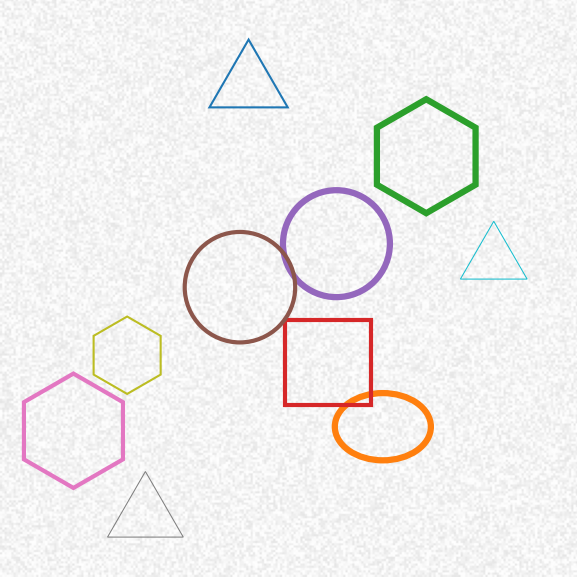[{"shape": "triangle", "thickness": 1, "radius": 0.39, "center": [0.43, 0.852]}, {"shape": "oval", "thickness": 3, "radius": 0.42, "center": [0.663, 0.26]}, {"shape": "hexagon", "thickness": 3, "radius": 0.49, "center": [0.738, 0.729]}, {"shape": "square", "thickness": 2, "radius": 0.37, "center": [0.568, 0.372]}, {"shape": "circle", "thickness": 3, "radius": 0.46, "center": [0.583, 0.577]}, {"shape": "circle", "thickness": 2, "radius": 0.48, "center": [0.415, 0.502]}, {"shape": "hexagon", "thickness": 2, "radius": 0.5, "center": [0.127, 0.253]}, {"shape": "triangle", "thickness": 0.5, "radius": 0.38, "center": [0.252, 0.107]}, {"shape": "hexagon", "thickness": 1, "radius": 0.34, "center": [0.22, 0.384]}, {"shape": "triangle", "thickness": 0.5, "radius": 0.33, "center": [0.855, 0.549]}]